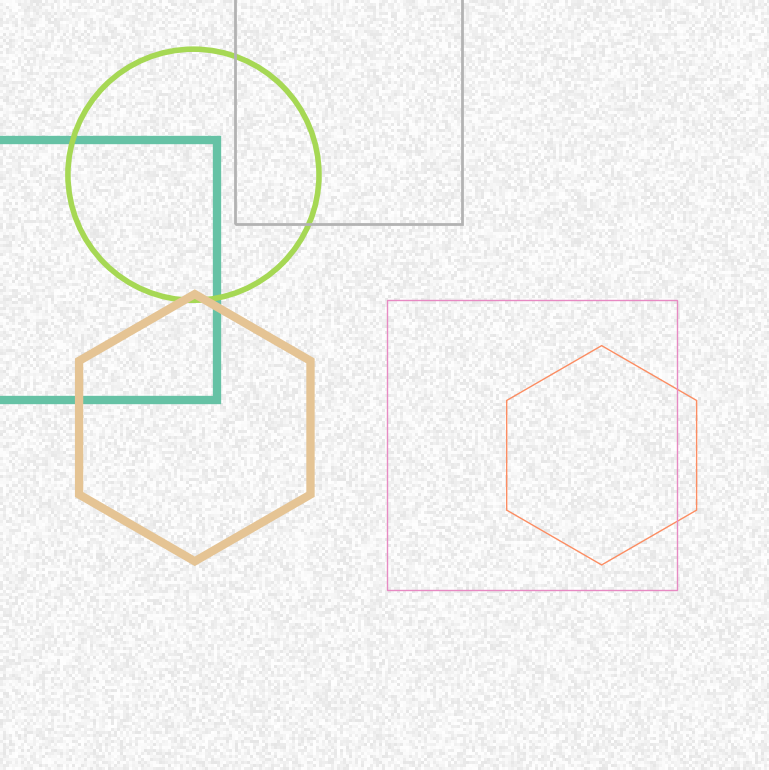[{"shape": "square", "thickness": 3, "radius": 0.84, "center": [0.113, 0.649]}, {"shape": "hexagon", "thickness": 0.5, "radius": 0.71, "center": [0.781, 0.409]}, {"shape": "square", "thickness": 0.5, "radius": 0.94, "center": [0.691, 0.422]}, {"shape": "circle", "thickness": 2, "radius": 0.82, "center": [0.251, 0.773]}, {"shape": "hexagon", "thickness": 3, "radius": 0.87, "center": [0.253, 0.445]}, {"shape": "square", "thickness": 1, "radius": 0.74, "center": [0.452, 0.856]}]